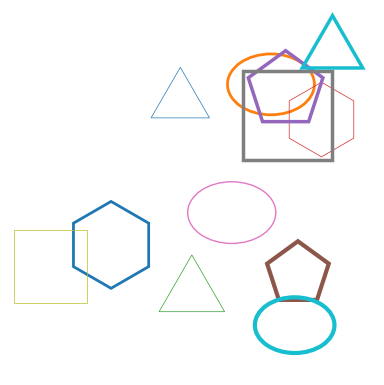[{"shape": "hexagon", "thickness": 2, "radius": 0.56, "center": [0.288, 0.364]}, {"shape": "triangle", "thickness": 0.5, "radius": 0.44, "center": [0.468, 0.738]}, {"shape": "oval", "thickness": 2, "radius": 0.56, "center": [0.704, 0.781]}, {"shape": "triangle", "thickness": 0.5, "radius": 0.49, "center": [0.498, 0.24]}, {"shape": "hexagon", "thickness": 0.5, "radius": 0.48, "center": [0.835, 0.69]}, {"shape": "pentagon", "thickness": 2.5, "radius": 0.51, "center": [0.742, 0.766]}, {"shape": "pentagon", "thickness": 3, "radius": 0.42, "center": [0.774, 0.289]}, {"shape": "oval", "thickness": 1, "radius": 0.57, "center": [0.602, 0.448]}, {"shape": "square", "thickness": 2.5, "radius": 0.58, "center": [0.748, 0.701]}, {"shape": "square", "thickness": 0.5, "radius": 0.48, "center": [0.132, 0.308]}, {"shape": "triangle", "thickness": 2.5, "radius": 0.45, "center": [0.864, 0.869]}, {"shape": "oval", "thickness": 3, "radius": 0.52, "center": [0.765, 0.155]}]